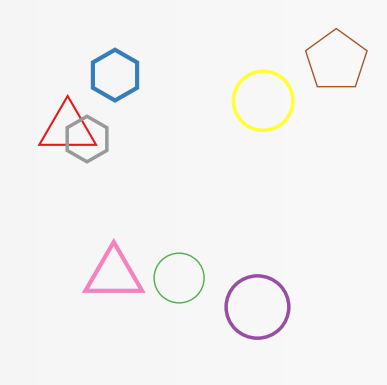[{"shape": "triangle", "thickness": 1.5, "radius": 0.42, "center": [0.175, 0.666]}, {"shape": "hexagon", "thickness": 3, "radius": 0.33, "center": [0.297, 0.805]}, {"shape": "circle", "thickness": 1, "radius": 0.32, "center": [0.462, 0.278]}, {"shape": "circle", "thickness": 2.5, "radius": 0.4, "center": [0.664, 0.203]}, {"shape": "circle", "thickness": 2.5, "radius": 0.38, "center": [0.679, 0.738]}, {"shape": "pentagon", "thickness": 1, "radius": 0.42, "center": [0.868, 0.842]}, {"shape": "triangle", "thickness": 3, "radius": 0.42, "center": [0.294, 0.287]}, {"shape": "hexagon", "thickness": 2.5, "radius": 0.3, "center": [0.225, 0.639]}]